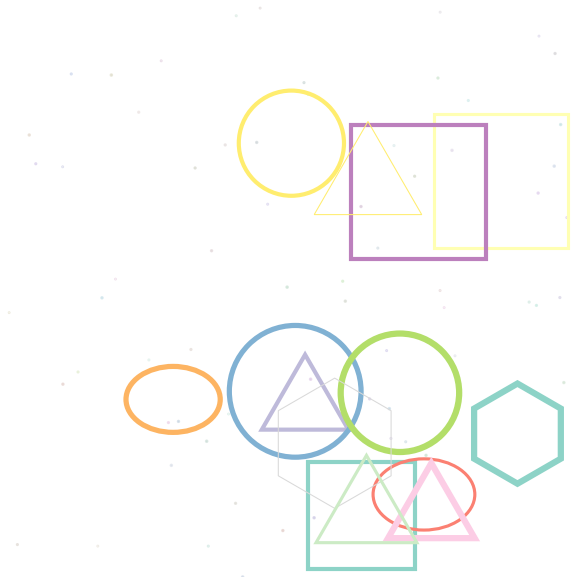[{"shape": "hexagon", "thickness": 3, "radius": 0.43, "center": [0.896, 0.248]}, {"shape": "square", "thickness": 2, "radius": 0.46, "center": [0.626, 0.107]}, {"shape": "square", "thickness": 1.5, "radius": 0.58, "center": [0.868, 0.686]}, {"shape": "triangle", "thickness": 2, "radius": 0.43, "center": [0.528, 0.298]}, {"shape": "oval", "thickness": 1.5, "radius": 0.44, "center": [0.734, 0.143]}, {"shape": "circle", "thickness": 2.5, "radius": 0.57, "center": [0.511, 0.322]}, {"shape": "oval", "thickness": 2.5, "radius": 0.41, "center": [0.3, 0.308]}, {"shape": "circle", "thickness": 3, "radius": 0.51, "center": [0.693, 0.319]}, {"shape": "triangle", "thickness": 3, "radius": 0.43, "center": [0.747, 0.111]}, {"shape": "hexagon", "thickness": 0.5, "radius": 0.56, "center": [0.58, 0.232]}, {"shape": "square", "thickness": 2, "radius": 0.58, "center": [0.725, 0.666]}, {"shape": "triangle", "thickness": 1.5, "radius": 0.5, "center": [0.635, 0.11]}, {"shape": "circle", "thickness": 2, "radius": 0.46, "center": [0.505, 0.751]}, {"shape": "triangle", "thickness": 0.5, "radius": 0.54, "center": [0.637, 0.681]}]